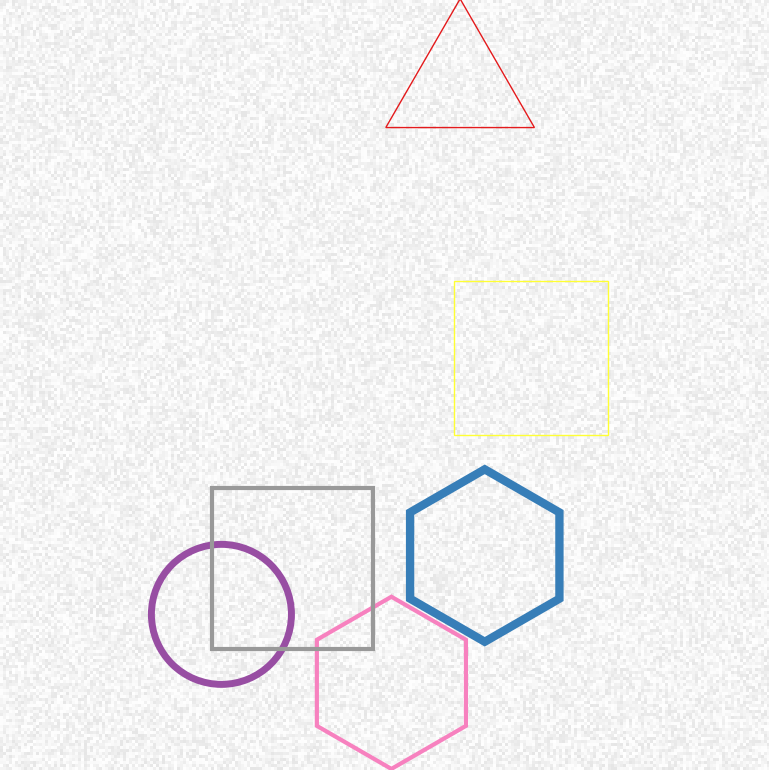[{"shape": "triangle", "thickness": 0.5, "radius": 0.56, "center": [0.598, 0.89]}, {"shape": "hexagon", "thickness": 3, "radius": 0.56, "center": [0.63, 0.279]}, {"shape": "circle", "thickness": 2.5, "radius": 0.45, "center": [0.288, 0.202]}, {"shape": "square", "thickness": 0.5, "radius": 0.5, "center": [0.69, 0.535]}, {"shape": "hexagon", "thickness": 1.5, "radius": 0.56, "center": [0.508, 0.113]}, {"shape": "square", "thickness": 1.5, "radius": 0.52, "center": [0.38, 0.262]}]